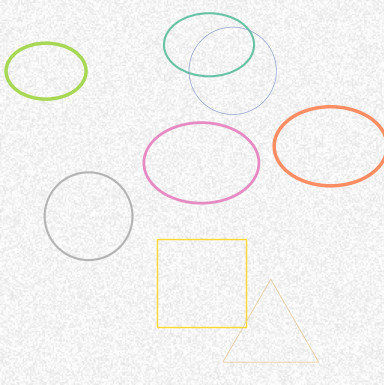[{"shape": "oval", "thickness": 1.5, "radius": 0.59, "center": [0.543, 0.884]}, {"shape": "oval", "thickness": 2.5, "radius": 0.73, "center": [0.859, 0.62]}, {"shape": "circle", "thickness": 0.5, "radius": 0.57, "center": [0.604, 0.816]}, {"shape": "oval", "thickness": 2, "radius": 0.75, "center": [0.523, 0.577]}, {"shape": "oval", "thickness": 2.5, "radius": 0.52, "center": [0.12, 0.815]}, {"shape": "square", "thickness": 1, "radius": 0.57, "center": [0.523, 0.265]}, {"shape": "triangle", "thickness": 0.5, "radius": 0.72, "center": [0.703, 0.131]}, {"shape": "circle", "thickness": 1.5, "radius": 0.57, "center": [0.23, 0.438]}]